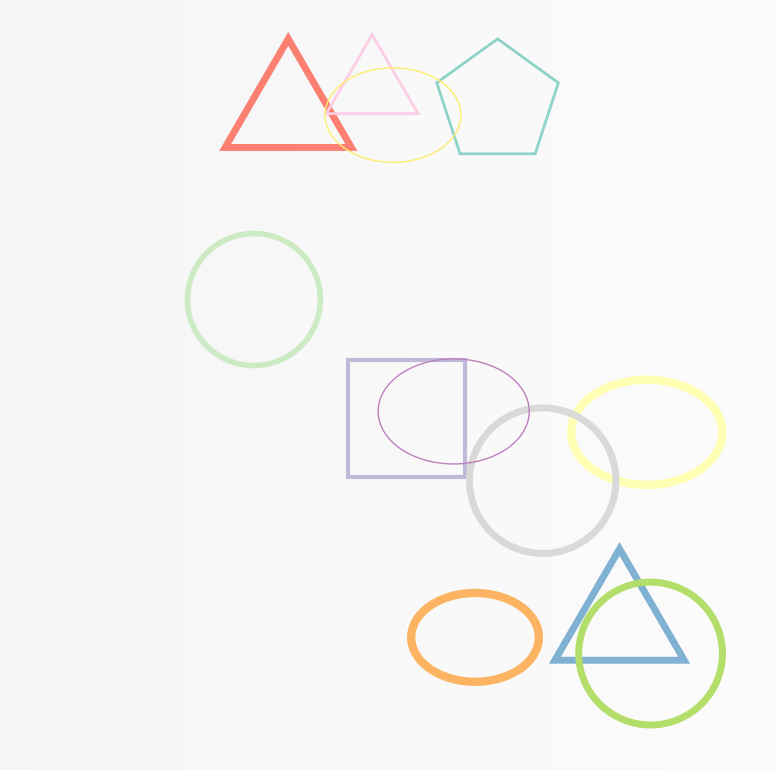[{"shape": "pentagon", "thickness": 1, "radius": 0.41, "center": [0.642, 0.867]}, {"shape": "oval", "thickness": 3, "radius": 0.49, "center": [0.835, 0.439]}, {"shape": "square", "thickness": 1.5, "radius": 0.38, "center": [0.525, 0.457]}, {"shape": "triangle", "thickness": 2.5, "radius": 0.47, "center": [0.372, 0.855]}, {"shape": "triangle", "thickness": 2.5, "radius": 0.48, "center": [0.799, 0.191]}, {"shape": "oval", "thickness": 3, "radius": 0.41, "center": [0.613, 0.172]}, {"shape": "circle", "thickness": 2.5, "radius": 0.46, "center": [0.839, 0.151]}, {"shape": "triangle", "thickness": 1, "radius": 0.34, "center": [0.48, 0.887]}, {"shape": "circle", "thickness": 2.5, "radius": 0.47, "center": [0.7, 0.376]}, {"shape": "oval", "thickness": 0.5, "radius": 0.49, "center": [0.585, 0.466]}, {"shape": "circle", "thickness": 2, "radius": 0.43, "center": [0.328, 0.611]}, {"shape": "oval", "thickness": 0.5, "radius": 0.44, "center": [0.507, 0.851]}]